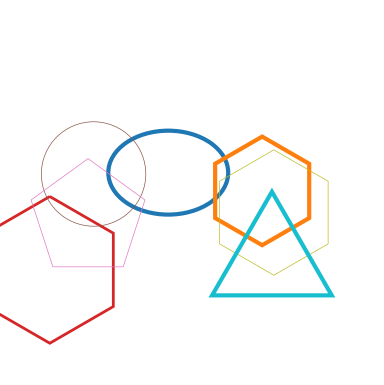[{"shape": "oval", "thickness": 3, "radius": 0.78, "center": [0.437, 0.552]}, {"shape": "hexagon", "thickness": 3, "radius": 0.71, "center": [0.681, 0.504]}, {"shape": "hexagon", "thickness": 2, "radius": 0.95, "center": [0.129, 0.299]}, {"shape": "circle", "thickness": 0.5, "radius": 0.68, "center": [0.243, 0.548]}, {"shape": "pentagon", "thickness": 0.5, "radius": 0.78, "center": [0.229, 0.433]}, {"shape": "hexagon", "thickness": 0.5, "radius": 0.81, "center": [0.711, 0.448]}, {"shape": "triangle", "thickness": 3, "radius": 0.9, "center": [0.706, 0.323]}]